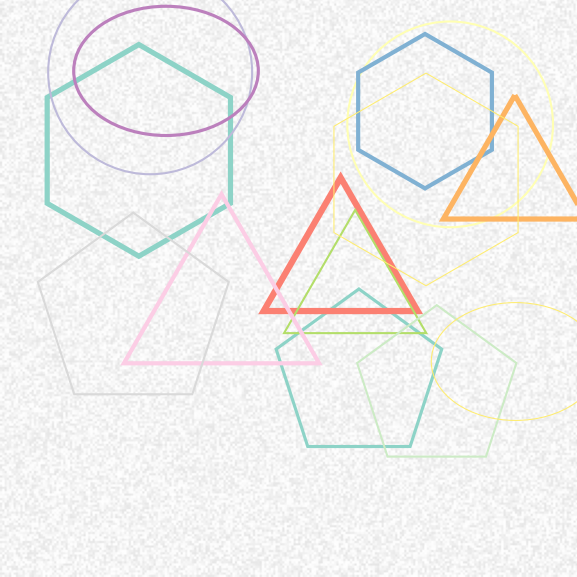[{"shape": "pentagon", "thickness": 1.5, "radius": 0.75, "center": [0.622, 0.348]}, {"shape": "hexagon", "thickness": 2.5, "radius": 0.92, "center": [0.24, 0.739]}, {"shape": "circle", "thickness": 1, "radius": 0.89, "center": [0.779, 0.784]}, {"shape": "circle", "thickness": 1, "radius": 0.88, "center": [0.26, 0.874]}, {"shape": "triangle", "thickness": 3, "radius": 0.77, "center": [0.59, 0.538]}, {"shape": "hexagon", "thickness": 2, "radius": 0.67, "center": [0.736, 0.807]}, {"shape": "triangle", "thickness": 2.5, "radius": 0.71, "center": [0.891, 0.691]}, {"shape": "triangle", "thickness": 1, "radius": 0.71, "center": [0.615, 0.493]}, {"shape": "triangle", "thickness": 2, "radius": 0.98, "center": [0.384, 0.468]}, {"shape": "pentagon", "thickness": 1, "radius": 0.87, "center": [0.231, 0.457]}, {"shape": "oval", "thickness": 1.5, "radius": 0.8, "center": [0.287, 0.876]}, {"shape": "pentagon", "thickness": 1, "radius": 0.72, "center": [0.756, 0.326]}, {"shape": "hexagon", "thickness": 0.5, "radius": 0.92, "center": [0.738, 0.688]}, {"shape": "oval", "thickness": 0.5, "radius": 0.73, "center": [0.893, 0.373]}]